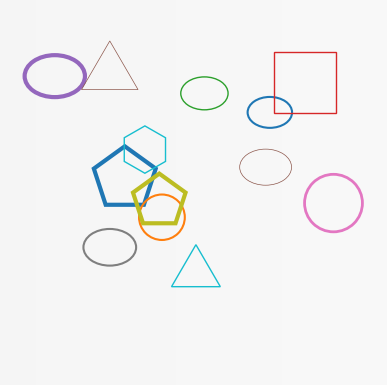[{"shape": "oval", "thickness": 1.5, "radius": 0.29, "center": [0.696, 0.708]}, {"shape": "pentagon", "thickness": 3, "radius": 0.42, "center": [0.322, 0.536]}, {"shape": "circle", "thickness": 1.5, "radius": 0.3, "center": [0.418, 0.436]}, {"shape": "oval", "thickness": 1, "radius": 0.31, "center": [0.528, 0.758]}, {"shape": "square", "thickness": 1, "radius": 0.4, "center": [0.787, 0.785]}, {"shape": "oval", "thickness": 3, "radius": 0.39, "center": [0.141, 0.802]}, {"shape": "triangle", "thickness": 0.5, "radius": 0.42, "center": [0.283, 0.809]}, {"shape": "oval", "thickness": 0.5, "radius": 0.33, "center": [0.685, 0.566]}, {"shape": "circle", "thickness": 2, "radius": 0.37, "center": [0.861, 0.473]}, {"shape": "oval", "thickness": 1.5, "radius": 0.34, "center": [0.283, 0.358]}, {"shape": "pentagon", "thickness": 3, "radius": 0.36, "center": [0.411, 0.478]}, {"shape": "hexagon", "thickness": 1, "radius": 0.31, "center": [0.374, 0.611]}, {"shape": "triangle", "thickness": 1, "radius": 0.36, "center": [0.506, 0.292]}]